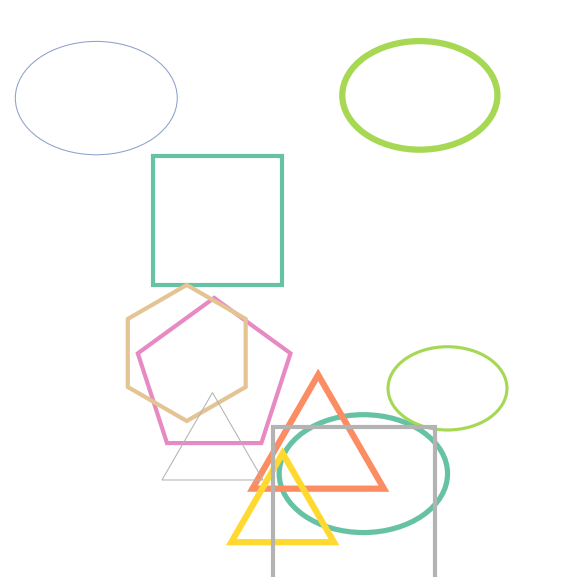[{"shape": "square", "thickness": 2, "radius": 0.56, "center": [0.377, 0.618]}, {"shape": "oval", "thickness": 2.5, "radius": 0.73, "center": [0.629, 0.179]}, {"shape": "triangle", "thickness": 3, "radius": 0.66, "center": [0.551, 0.219]}, {"shape": "oval", "thickness": 0.5, "radius": 0.7, "center": [0.167, 0.829]}, {"shape": "pentagon", "thickness": 2, "radius": 0.69, "center": [0.371, 0.344]}, {"shape": "oval", "thickness": 1.5, "radius": 0.51, "center": [0.775, 0.327]}, {"shape": "oval", "thickness": 3, "radius": 0.67, "center": [0.727, 0.834]}, {"shape": "triangle", "thickness": 3, "radius": 0.51, "center": [0.489, 0.112]}, {"shape": "hexagon", "thickness": 2, "radius": 0.59, "center": [0.323, 0.388]}, {"shape": "square", "thickness": 2, "radius": 0.7, "center": [0.613, 0.118]}, {"shape": "triangle", "thickness": 0.5, "radius": 0.5, "center": [0.368, 0.218]}]